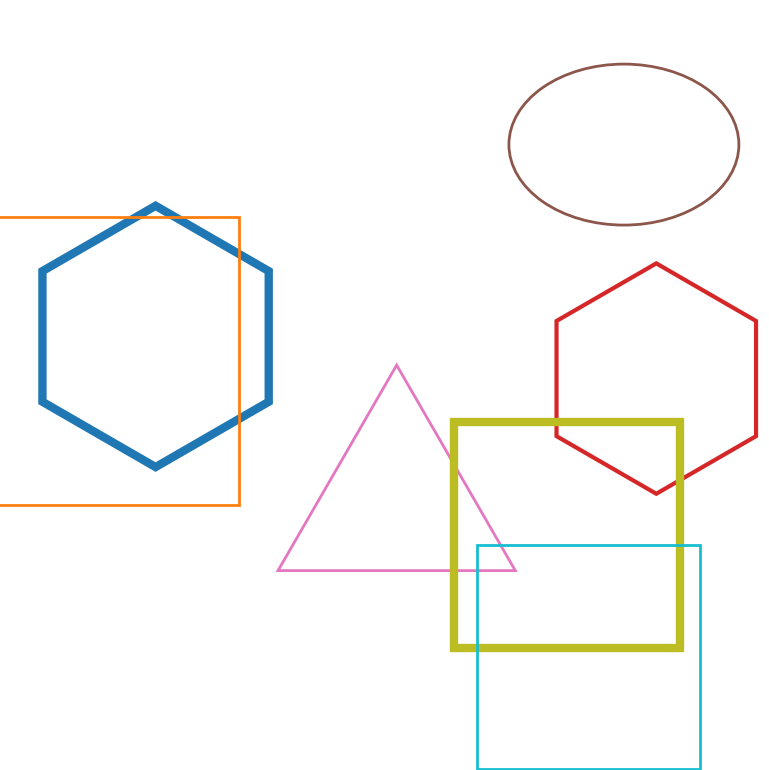[{"shape": "hexagon", "thickness": 3, "radius": 0.85, "center": [0.202, 0.563]}, {"shape": "square", "thickness": 1, "radius": 0.94, "center": [0.124, 0.532]}, {"shape": "hexagon", "thickness": 1.5, "radius": 0.75, "center": [0.852, 0.508]}, {"shape": "oval", "thickness": 1, "radius": 0.75, "center": [0.81, 0.812]}, {"shape": "triangle", "thickness": 1, "radius": 0.89, "center": [0.515, 0.348]}, {"shape": "square", "thickness": 3, "radius": 0.73, "center": [0.736, 0.305]}, {"shape": "square", "thickness": 1, "radius": 0.73, "center": [0.764, 0.147]}]